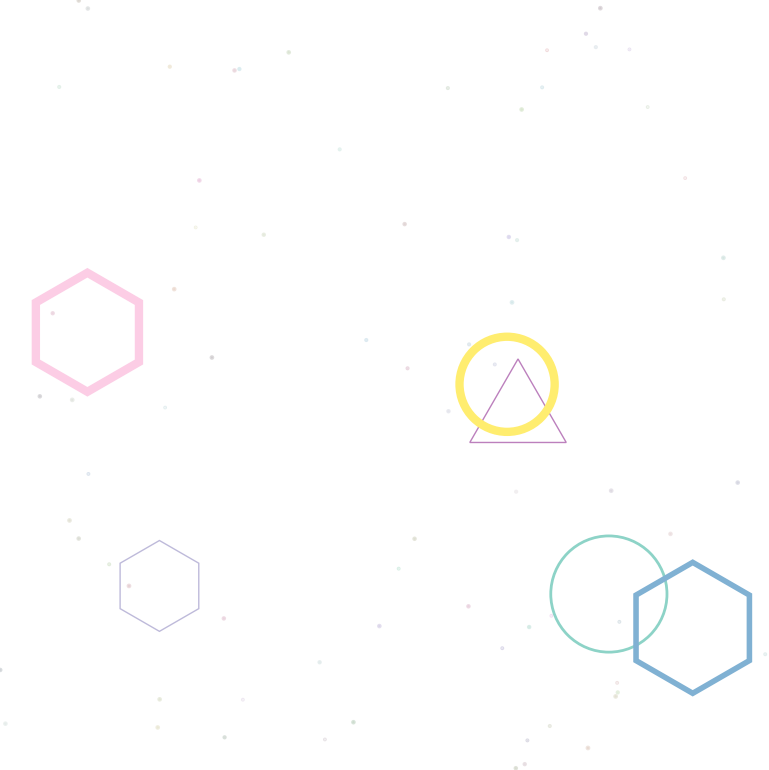[{"shape": "circle", "thickness": 1, "radius": 0.38, "center": [0.791, 0.229]}, {"shape": "hexagon", "thickness": 0.5, "radius": 0.29, "center": [0.207, 0.239]}, {"shape": "hexagon", "thickness": 2, "radius": 0.43, "center": [0.9, 0.185]}, {"shape": "hexagon", "thickness": 3, "radius": 0.39, "center": [0.114, 0.568]}, {"shape": "triangle", "thickness": 0.5, "radius": 0.36, "center": [0.673, 0.462]}, {"shape": "circle", "thickness": 3, "radius": 0.31, "center": [0.659, 0.501]}]